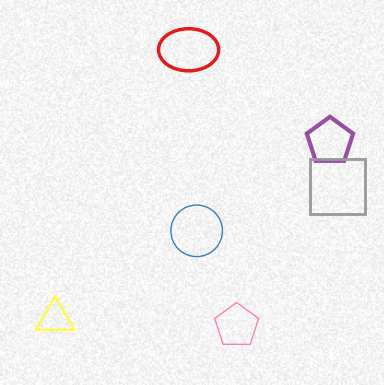[{"shape": "oval", "thickness": 2.5, "radius": 0.39, "center": [0.49, 0.871]}, {"shape": "circle", "thickness": 1, "radius": 0.33, "center": [0.511, 0.4]}, {"shape": "pentagon", "thickness": 3, "radius": 0.32, "center": [0.857, 0.633]}, {"shape": "triangle", "thickness": 1.5, "radius": 0.29, "center": [0.143, 0.172]}, {"shape": "pentagon", "thickness": 1, "radius": 0.3, "center": [0.615, 0.154]}, {"shape": "square", "thickness": 2, "radius": 0.36, "center": [0.877, 0.515]}]